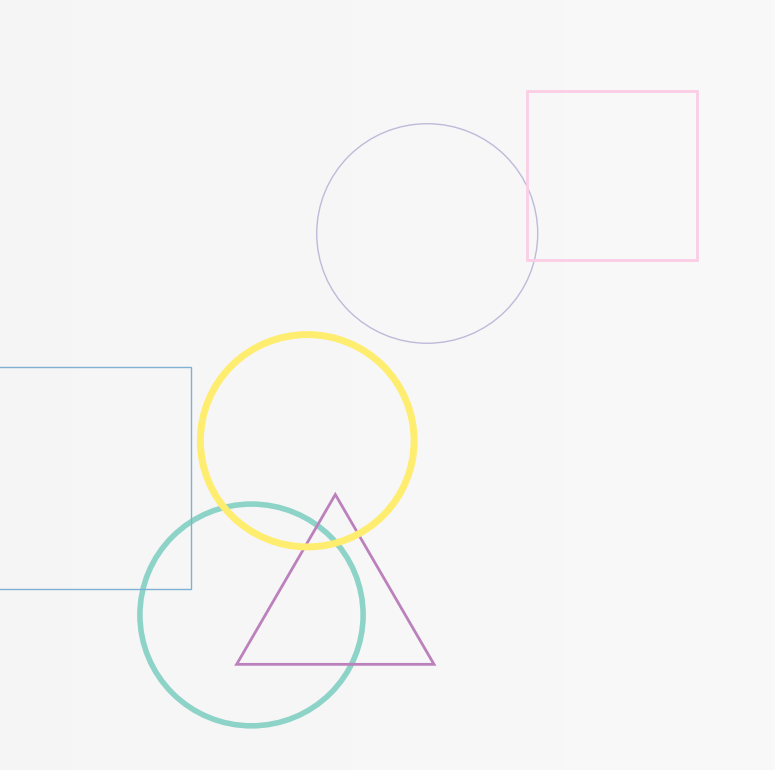[{"shape": "circle", "thickness": 2, "radius": 0.72, "center": [0.325, 0.201]}, {"shape": "circle", "thickness": 0.5, "radius": 0.71, "center": [0.551, 0.697]}, {"shape": "square", "thickness": 0.5, "radius": 0.72, "center": [0.102, 0.379]}, {"shape": "square", "thickness": 1, "radius": 0.55, "center": [0.79, 0.772]}, {"shape": "triangle", "thickness": 1, "radius": 0.74, "center": [0.433, 0.211]}, {"shape": "circle", "thickness": 2.5, "radius": 0.69, "center": [0.396, 0.428]}]